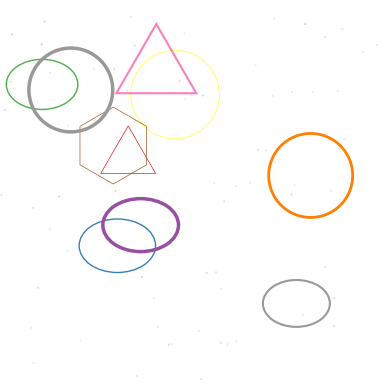[{"shape": "triangle", "thickness": 0.5, "radius": 0.41, "center": [0.333, 0.591]}, {"shape": "oval", "thickness": 1, "radius": 0.5, "center": [0.305, 0.362]}, {"shape": "oval", "thickness": 1, "radius": 0.46, "center": [0.109, 0.781]}, {"shape": "oval", "thickness": 2.5, "radius": 0.49, "center": [0.365, 0.415]}, {"shape": "circle", "thickness": 2, "radius": 0.55, "center": [0.807, 0.544]}, {"shape": "circle", "thickness": 0.5, "radius": 0.58, "center": [0.455, 0.754]}, {"shape": "hexagon", "thickness": 0.5, "radius": 0.5, "center": [0.294, 0.622]}, {"shape": "triangle", "thickness": 1.5, "radius": 0.6, "center": [0.406, 0.818]}, {"shape": "oval", "thickness": 1.5, "radius": 0.43, "center": [0.77, 0.212]}, {"shape": "circle", "thickness": 2.5, "radius": 0.54, "center": [0.184, 0.766]}]